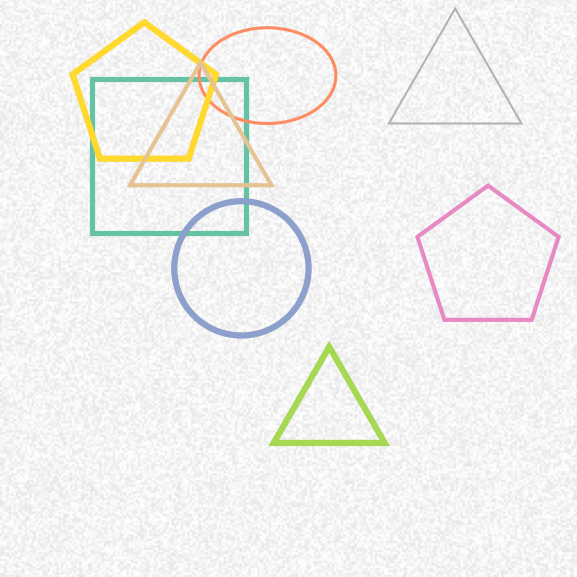[{"shape": "square", "thickness": 2.5, "radius": 0.66, "center": [0.293, 0.729]}, {"shape": "oval", "thickness": 1.5, "radius": 0.59, "center": [0.463, 0.868]}, {"shape": "circle", "thickness": 3, "radius": 0.58, "center": [0.418, 0.534]}, {"shape": "pentagon", "thickness": 2, "radius": 0.64, "center": [0.845, 0.549]}, {"shape": "triangle", "thickness": 3, "radius": 0.55, "center": [0.57, 0.288]}, {"shape": "pentagon", "thickness": 3, "radius": 0.65, "center": [0.25, 0.83]}, {"shape": "triangle", "thickness": 2, "radius": 0.71, "center": [0.347, 0.749]}, {"shape": "triangle", "thickness": 1, "radius": 0.66, "center": [0.788, 0.852]}]